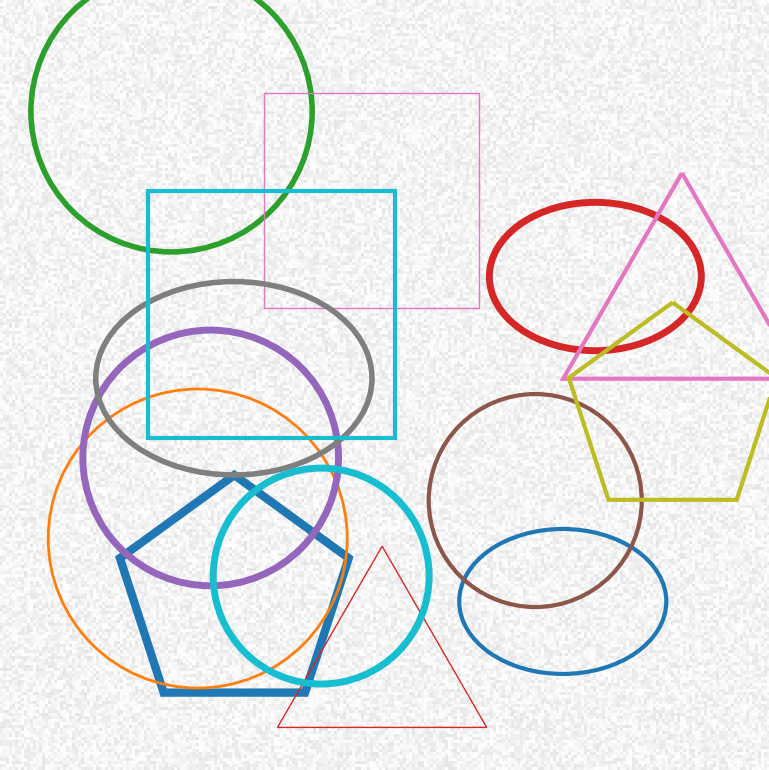[{"shape": "pentagon", "thickness": 3, "radius": 0.78, "center": [0.304, 0.227]}, {"shape": "oval", "thickness": 1.5, "radius": 0.67, "center": [0.731, 0.219]}, {"shape": "circle", "thickness": 1, "radius": 0.97, "center": [0.257, 0.301]}, {"shape": "circle", "thickness": 2, "radius": 0.91, "center": [0.223, 0.855]}, {"shape": "triangle", "thickness": 0.5, "radius": 0.78, "center": [0.496, 0.134]}, {"shape": "oval", "thickness": 2.5, "radius": 0.69, "center": [0.773, 0.641]}, {"shape": "circle", "thickness": 2.5, "radius": 0.83, "center": [0.274, 0.405]}, {"shape": "circle", "thickness": 1.5, "radius": 0.69, "center": [0.695, 0.35]}, {"shape": "triangle", "thickness": 1.5, "radius": 0.89, "center": [0.886, 0.597]}, {"shape": "square", "thickness": 0.5, "radius": 0.7, "center": [0.483, 0.74]}, {"shape": "oval", "thickness": 2, "radius": 0.9, "center": [0.304, 0.509]}, {"shape": "pentagon", "thickness": 1.5, "radius": 0.71, "center": [0.874, 0.466]}, {"shape": "circle", "thickness": 2.5, "radius": 0.7, "center": [0.417, 0.252]}, {"shape": "square", "thickness": 1.5, "radius": 0.8, "center": [0.352, 0.592]}]